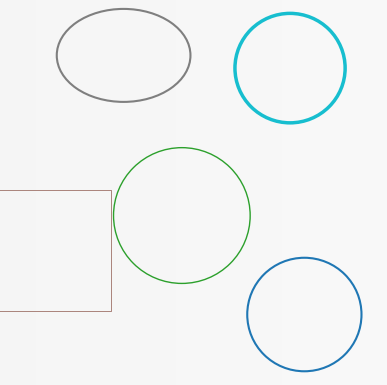[{"shape": "circle", "thickness": 1.5, "radius": 0.74, "center": [0.785, 0.183]}, {"shape": "circle", "thickness": 1, "radius": 0.88, "center": [0.469, 0.44]}, {"shape": "square", "thickness": 0.5, "radius": 0.79, "center": [0.13, 0.35]}, {"shape": "oval", "thickness": 1.5, "radius": 0.86, "center": [0.319, 0.856]}, {"shape": "circle", "thickness": 2.5, "radius": 0.71, "center": [0.748, 0.823]}]